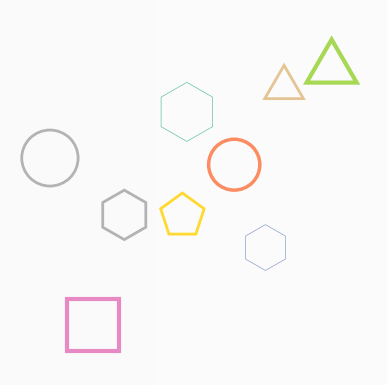[{"shape": "hexagon", "thickness": 0.5, "radius": 0.38, "center": [0.482, 0.709]}, {"shape": "circle", "thickness": 2.5, "radius": 0.33, "center": [0.604, 0.572]}, {"shape": "hexagon", "thickness": 0.5, "radius": 0.3, "center": [0.685, 0.357]}, {"shape": "square", "thickness": 3, "radius": 0.34, "center": [0.241, 0.156]}, {"shape": "triangle", "thickness": 3, "radius": 0.37, "center": [0.856, 0.823]}, {"shape": "pentagon", "thickness": 2, "radius": 0.29, "center": [0.471, 0.44]}, {"shape": "triangle", "thickness": 2, "radius": 0.29, "center": [0.733, 0.773]}, {"shape": "hexagon", "thickness": 2, "radius": 0.32, "center": [0.321, 0.442]}, {"shape": "circle", "thickness": 2, "radius": 0.36, "center": [0.129, 0.59]}]